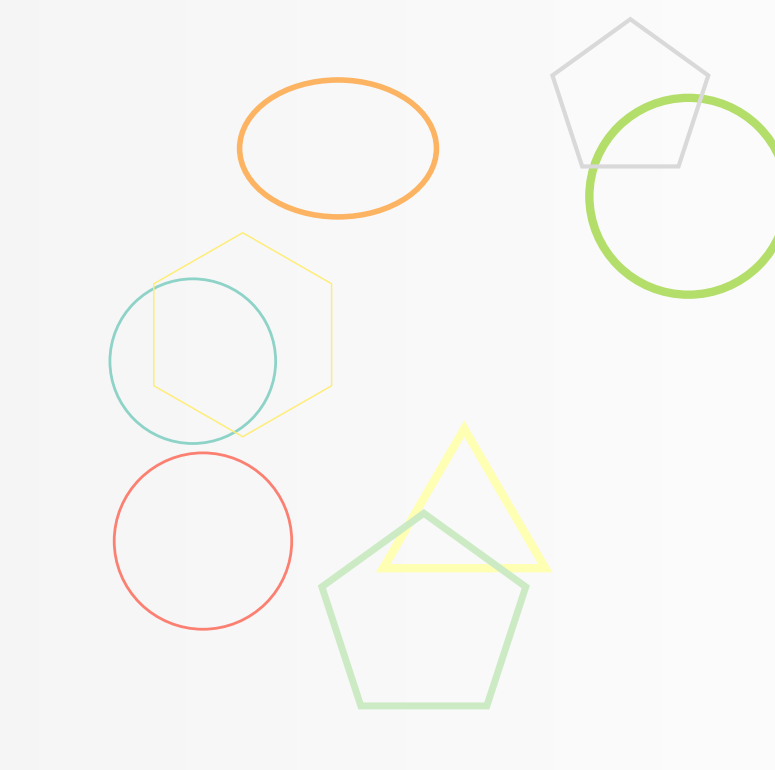[{"shape": "circle", "thickness": 1, "radius": 0.53, "center": [0.249, 0.531]}, {"shape": "triangle", "thickness": 3, "radius": 0.6, "center": [0.599, 0.322]}, {"shape": "circle", "thickness": 1, "radius": 0.57, "center": [0.262, 0.297]}, {"shape": "oval", "thickness": 2, "radius": 0.64, "center": [0.436, 0.807]}, {"shape": "circle", "thickness": 3, "radius": 0.64, "center": [0.888, 0.745]}, {"shape": "pentagon", "thickness": 1.5, "radius": 0.53, "center": [0.813, 0.869]}, {"shape": "pentagon", "thickness": 2.5, "radius": 0.69, "center": [0.547, 0.195]}, {"shape": "hexagon", "thickness": 0.5, "radius": 0.66, "center": [0.313, 0.565]}]